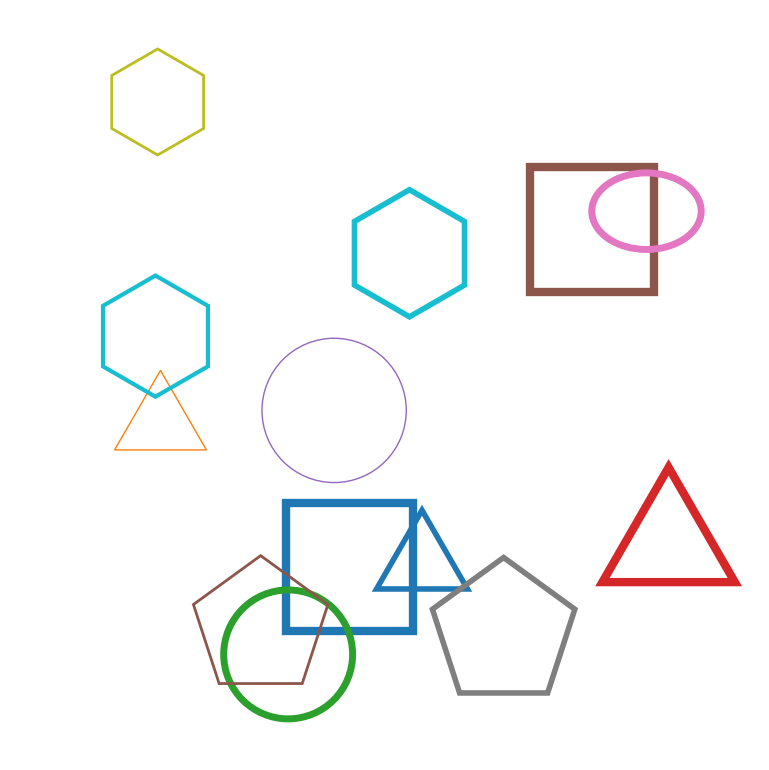[{"shape": "triangle", "thickness": 2, "radius": 0.34, "center": [0.548, 0.269]}, {"shape": "square", "thickness": 3, "radius": 0.41, "center": [0.454, 0.264]}, {"shape": "triangle", "thickness": 0.5, "radius": 0.34, "center": [0.208, 0.45]}, {"shape": "circle", "thickness": 2.5, "radius": 0.42, "center": [0.374, 0.15]}, {"shape": "triangle", "thickness": 3, "radius": 0.5, "center": [0.868, 0.294]}, {"shape": "circle", "thickness": 0.5, "radius": 0.47, "center": [0.434, 0.467]}, {"shape": "square", "thickness": 3, "radius": 0.4, "center": [0.769, 0.702]}, {"shape": "pentagon", "thickness": 1, "radius": 0.46, "center": [0.339, 0.187]}, {"shape": "oval", "thickness": 2.5, "radius": 0.36, "center": [0.84, 0.726]}, {"shape": "pentagon", "thickness": 2, "radius": 0.49, "center": [0.654, 0.179]}, {"shape": "hexagon", "thickness": 1, "radius": 0.34, "center": [0.205, 0.868]}, {"shape": "hexagon", "thickness": 1.5, "radius": 0.39, "center": [0.202, 0.563]}, {"shape": "hexagon", "thickness": 2, "radius": 0.41, "center": [0.532, 0.671]}]